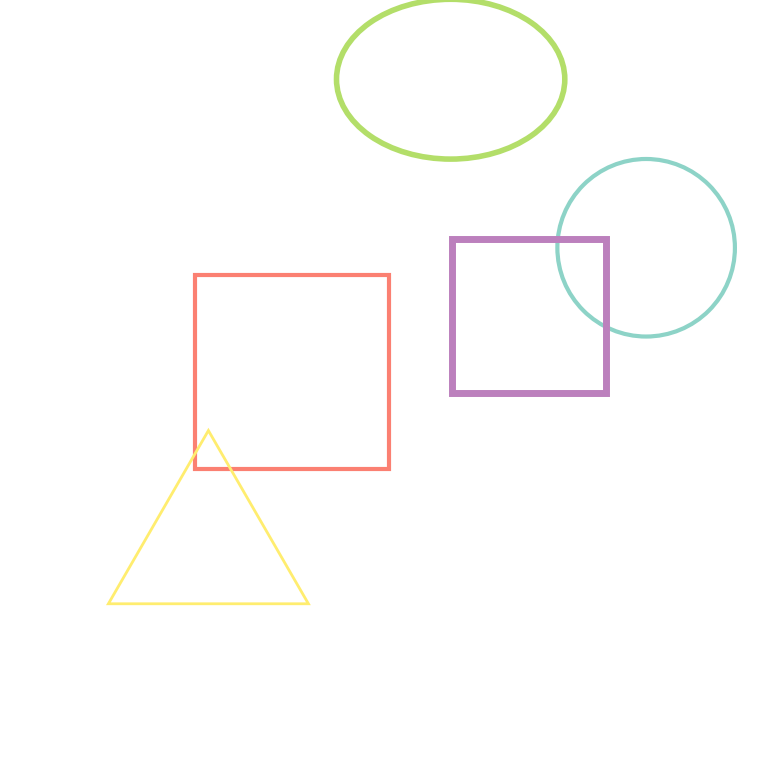[{"shape": "circle", "thickness": 1.5, "radius": 0.58, "center": [0.839, 0.678]}, {"shape": "square", "thickness": 1.5, "radius": 0.63, "center": [0.379, 0.517]}, {"shape": "oval", "thickness": 2, "radius": 0.74, "center": [0.585, 0.897]}, {"shape": "square", "thickness": 2.5, "radius": 0.5, "center": [0.687, 0.59]}, {"shape": "triangle", "thickness": 1, "radius": 0.75, "center": [0.271, 0.291]}]